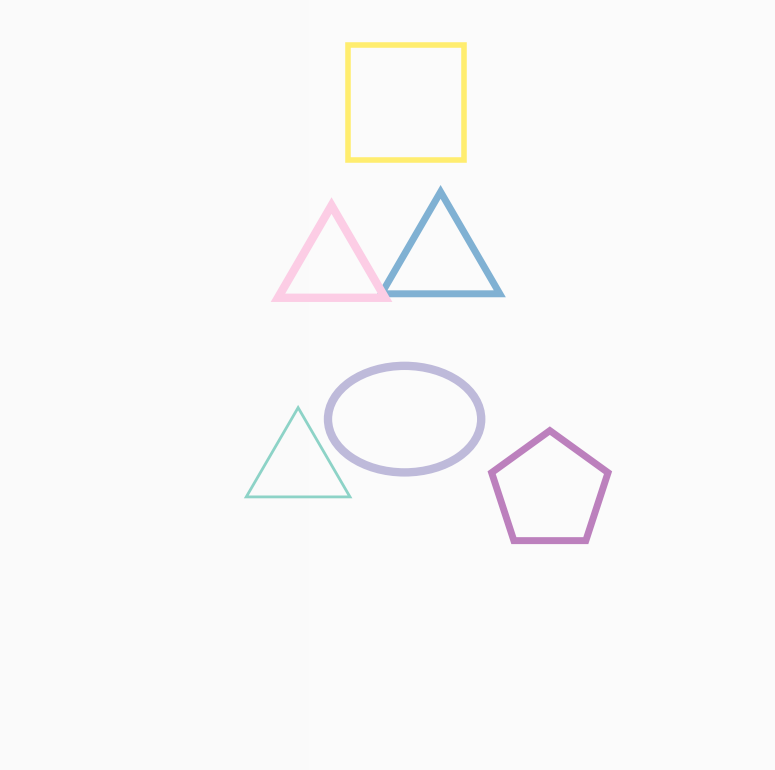[{"shape": "triangle", "thickness": 1, "radius": 0.39, "center": [0.385, 0.393]}, {"shape": "oval", "thickness": 3, "radius": 0.49, "center": [0.522, 0.456]}, {"shape": "triangle", "thickness": 2.5, "radius": 0.44, "center": [0.569, 0.663]}, {"shape": "triangle", "thickness": 3, "radius": 0.4, "center": [0.428, 0.653]}, {"shape": "pentagon", "thickness": 2.5, "radius": 0.39, "center": [0.709, 0.362]}, {"shape": "square", "thickness": 2, "radius": 0.37, "center": [0.524, 0.867]}]